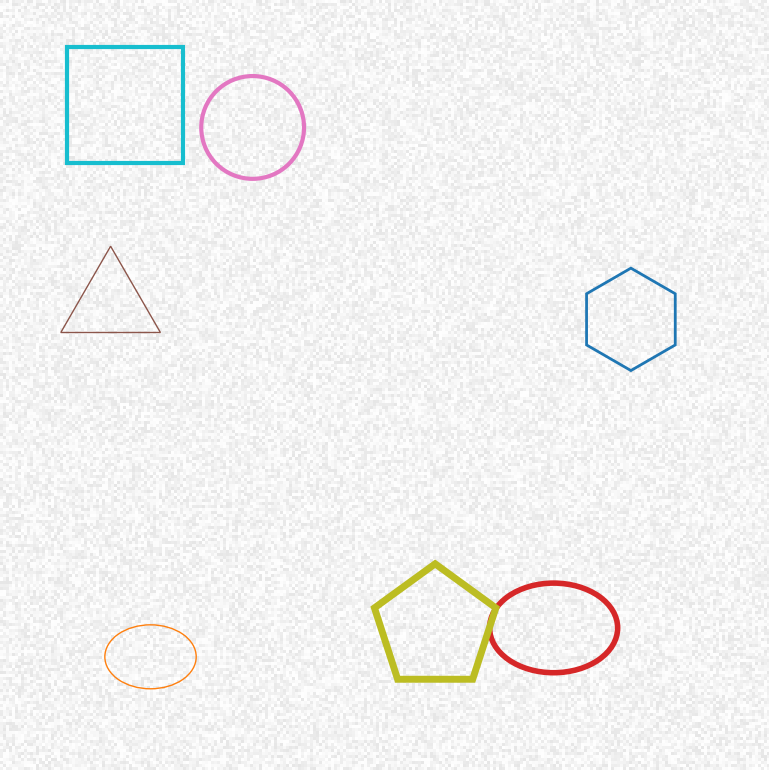[{"shape": "hexagon", "thickness": 1, "radius": 0.33, "center": [0.819, 0.585]}, {"shape": "oval", "thickness": 0.5, "radius": 0.3, "center": [0.195, 0.147]}, {"shape": "oval", "thickness": 2, "radius": 0.42, "center": [0.719, 0.185]}, {"shape": "triangle", "thickness": 0.5, "radius": 0.37, "center": [0.144, 0.606]}, {"shape": "circle", "thickness": 1.5, "radius": 0.33, "center": [0.328, 0.834]}, {"shape": "pentagon", "thickness": 2.5, "radius": 0.41, "center": [0.565, 0.185]}, {"shape": "square", "thickness": 1.5, "radius": 0.38, "center": [0.162, 0.864]}]